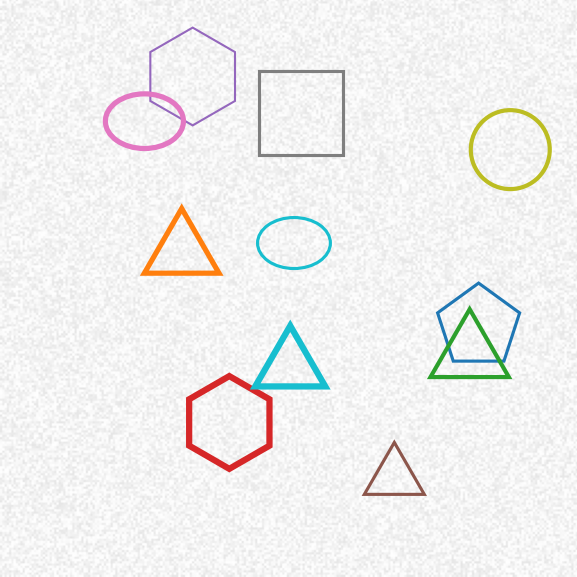[{"shape": "pentagon", "thickness": 1.5, "radius": 0.37, "center": [0.829, 0.434]}, {"shape": "triangle", "thickness": 2.5, "radius": 0.37, "center": [0.315, 0.563]}, {"shape": "triangle", "thickness": 2, "radius": 0.39, "center": [0.813, 0.385]}, {"shape": "hexagon", "thickness": 3, "radius": 0.4, "center": [0.397, 0.268]}, {"shape": "hexagon", "thickness": 1, "radius": 0.42, "center": [0.334, 0.867]}, {"shape": "triangle", "thickness": 1.5, "radius": 0.3, "center": [0.683, 0.173]}, {"shape": "oval", "thickness": 2.5, "radius": 0.34, "center": [0.25, 0.789]}, {"shape": "square", "thickness": 1.5, "radius": 0.36, "center": [0.521, 0.803]}, {"shape": "circle", "thickness": 2, "radius": 0.34, "center": [0.884, 0.74]}, {"shape": "triangle", "thickness": 3, "radius": 0.35, "center": [0.503, 0.365]}, {"shape": "oval", "thickness": 1.5, "radius": 0.32, "center": [0.509, 0.578]}]